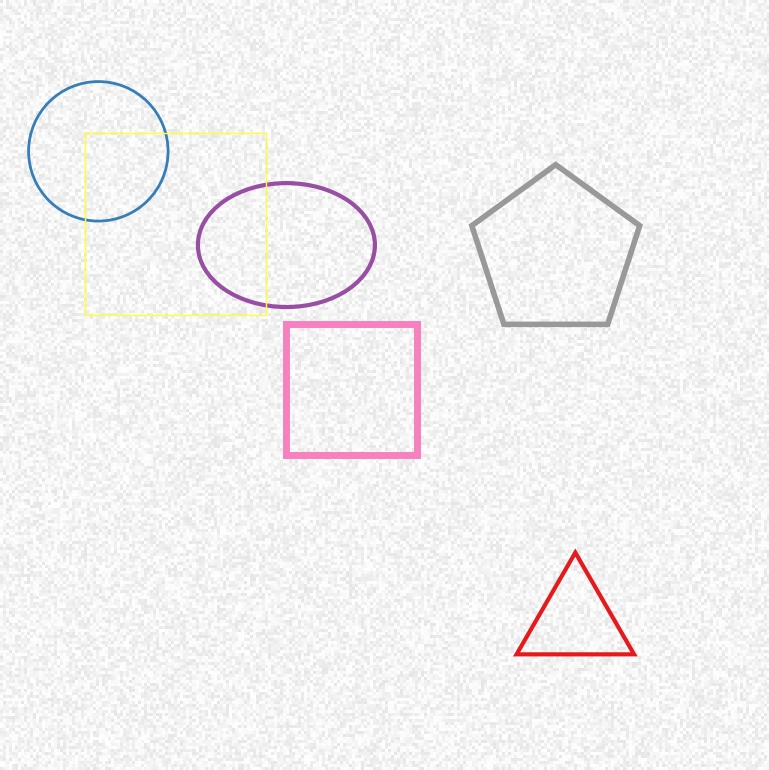[{"shape": "triangle", "thickness": 1.5, "radius": 0.44, "center": [0.747, 0.194]}, {"shape": "circle", "thickness": 1, "radius": 0.45, "center": [0.128, 0.803]}, {"shape": "oval", "thickness": 1.5, "radius": 0.57, "center": [0.372, 0.682]}, {"shape": "square", "thickness": 0.5, "radius": 0.59, "center": [0.228, 0.709]}, {"shape": "square", "thickness": 2.5, "radius": 0.43, "center": [0.457, 0.494]}, {"shape": "pentagon", "thickness": 2, "radius": 0.57, "center": [0.722, 0.671]}]